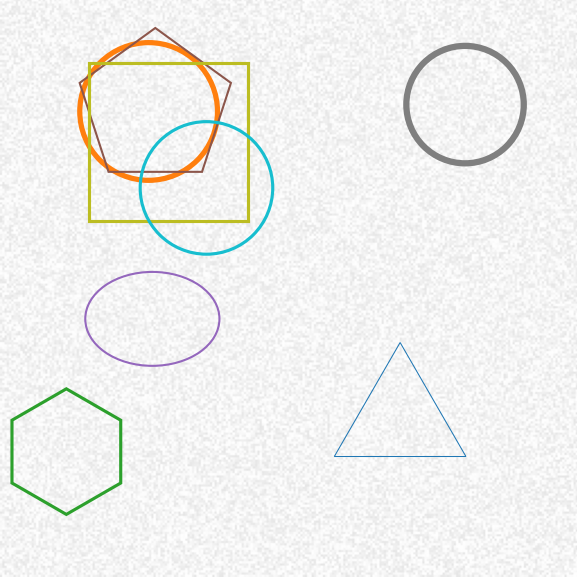[{"shape": "triangle", "thickness": 0.5, "radius": 0.66, "center": [0.693, 0.274]}, {"shape": "circle", "thickness": 2.5, "radius": 0.6, "center": [0.257, 0.806]}, {"shape": "hexagon", "thickness": 1.5, "radius": 0.54, "center": [0.115, 0.217]}, {"shape": "oval", "thickness": 1, "radius": 0.58, "center": [0.264, 0.447]}, {"shape": "pentagon", "thickness": 1, "radius": 0.69, "center": [0.269, 0.813]}, {"shape": "circle", "thickness": 3, "radius": 0.51, "center": [0.805, 0.818]}, {"shape": "square", "thickness": 1.5, "radius": 0.69, "center": [0.291, 0.753]}, {"shape": "circle", "thickness": 1.5, "radius": 0.57, "center": [0.358, 0.674]}]